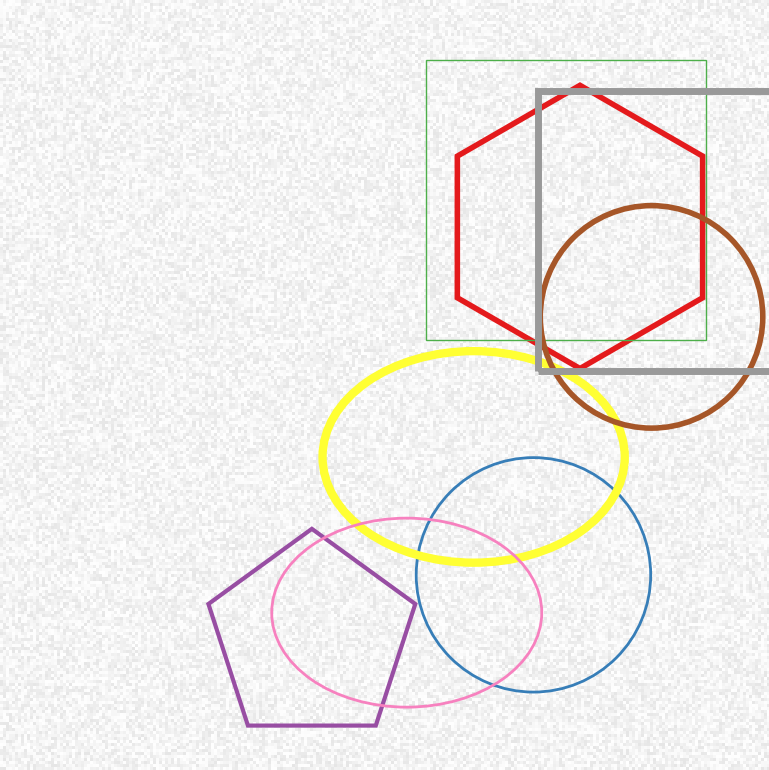[{"shape": "hexagon", "thickness": 2, "radius": 0.92, "center": [0.753, 0.705]}, {"shape": "circle", "thickness": 1, "radius": 0.76, "center": [0.693, 0.253]}, {"shape": "square", "thickness": 0.5, "radius": 0.91, "center": [0.735, 0.74]}, {"shape": "pentagon", "thickness": 1.5, "radius": 0.71, "center": [0.405, 0.172]}, {"shape": "oval", "thickness": 3, "radius": 0.98, "center": [0.615, 0.407]}, {"shape": "circle", "thickness": 2, "radius": 0.72, "center": [0.846, 0.588]}, {"shape": "oval", "thickness": 1, "radius": 0.88, "center": [0.528, 0.204]}, {"shape": "square", "thickness": 2.5, "radius": 0.91, "center": [0.881, 0.7]}]